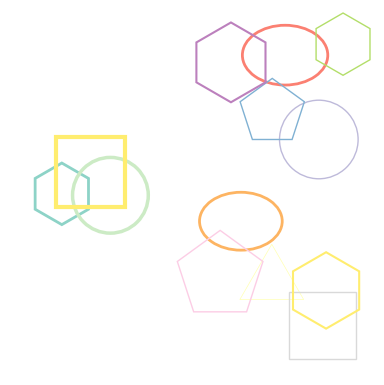[{"shape": "hexagon", "thickness": 2, "radius": 0.4, "center": [0.161, 0.497]}, {"shape": "triangle", "thickness": 0.5, "radius": 0.48, "center": [0.706, 0.27]}, {"shape": "circle", "thickness": 1, "radius": 0.51, "center": [0.828, 0.638]}, {"shape": "oval", "thickness": 2, "radius": 0.55, "center": [0.74, 0.857]}, {"shape": "pentagon", "thickness": 1, "radius": 0.44, "center": [0.707, 0.709]}, {"shape": "oval", "thickness": 2, "radius": 0.54, "center": [0.626, 0.425]}, {"shape": "hexagon", "thickness": 1, "radius": 0.4, "center": [0.891, 0.885]}, {"shape": "pentagon", "thickness": 1, "radius": 0.58, "center": [0.572, 0.285]}, {"shape": "square", "thickness": 1, "radius": 0.43, "center": [0.837, 0.155]}, {"shape": "hexagon", "thickness": 1.5, "radius": 0.52, "center": [0.6, 0.838]}, {"shape": "circle", "thickness": 2.5, "radius": 0.49, "center": [0.287, 0.493]}, {"shape": "square", "thickness": 3, "radius": 0.45, "center": [0.235, 0.553]}, {"shape": "hexagon", "thickness": 1.5, "radius": 0.5, "center": [0.847, 0.246]}]